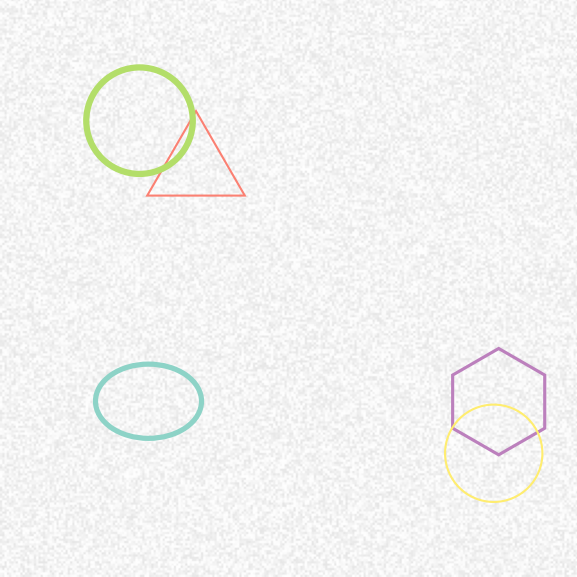[{"shape": "oval", "thickness": 2.5, "radius": 0.46, "center": [0.257, 0.304]}, {"shape": "triangle", "thickness": 1, "radius": 0.49, "center": [0.339, 0.709]}, {"shape": "circle", "thickness": 3, "radius": 0.46, "center": [0.242, 0.79]}, {"shape": "hexagon", "thickness": 1.5, "radius": 0.46, "center": [0.864, 0.304]}, {"shape": "circle", "thickness": 1, "radius": 0.42, "center": [0.855, 0.214]}]